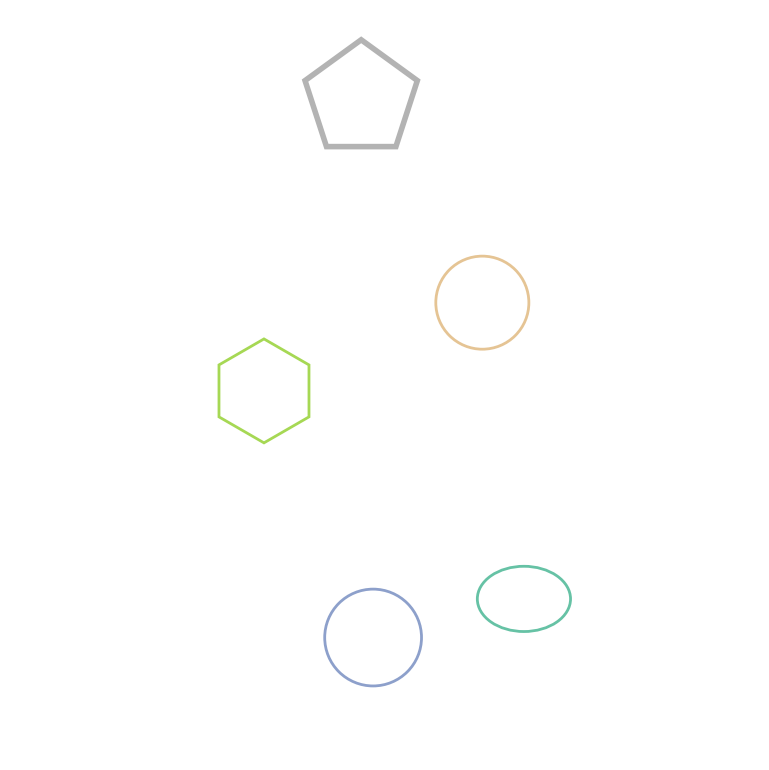[{"shape": "oval", "thickness": 1, "radius": 0.3, "center": [0.68, 0.222]}, {"shape": "circle", "thickness": 1, "radius": 0.31, "center": [0.485, 0.172]}, {"shape": "hexagon", "thickness": 1, "radius": 0.34, "center": [0.343, 0.492]}, {"shape": "circle", "thickness": 1, "radius": 0.3, "center": [0.626, 0.607]}, {"shape": "pentagon", "thickness": 2, "radius": 0.38, "center": [0.469, 0.872]}]